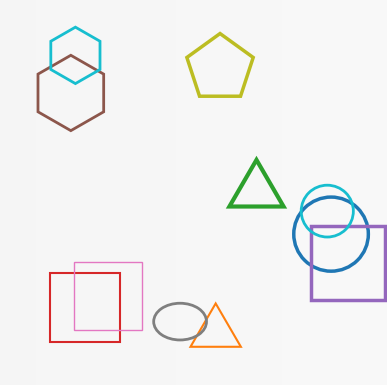[{"shape": "circle", "thickness": 2.5, "radius": 0.48, "center": [0.854, 0.392]}, {"shape": "triangle", "thickness": 1.5, "radius": 0.38, "center": [0.557, 0.137]}, {"shape": "triangle", "thickness": 3, "radius": 0.4, "center": [0.662, 0.504]}, {"shape": "square", "thickness": 1.5, "radius": 0.45, "center": [0.219, 0.201]}, {"shape": "square", "thickness": 2.5, "radius": 0.48, "center": [0.898, 0.317]}, {"shape": "hexagon", "thickness": 2, "radius": 0.49, "center": [0.183, 0.759]}, {"shape": "square", "thickness": 1, "radius": 0.44, "center": [0.278, 0.232]}, {"shape": "oval", "thickness": 2, "radius": 0.34, "center": [0.465, 0.165]}, {"shape": "pentagon", "thickness": 2.5, "radius": 0.45, "center": [0.568, 0.823]}, {"shape": "circle", "thickness": 2, "radius": 0.34, "center": [0.845, 0.452]}, {"shape": "hexagon", "thickness": 2, "radius": 0.37, "center": [0.195, 0.856]}]